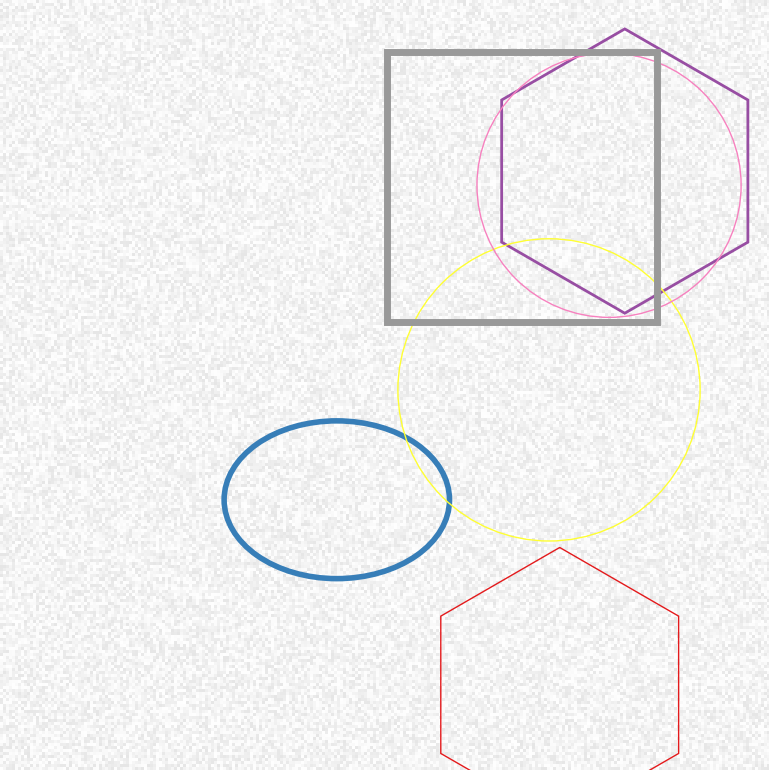[{"shape": "hexagon", "thickness": 0.5, "radius": 0.89, "center": [0.727, 0.111]}, {"shape": "oval", "thickness": 2, "radius": 0.73, "center": [0.437, 0.351]}, {"shape": "hexagon", "thickness": 1, "radius": 0.92, "center": [0.811, 0.778]}, {"shape": "circle", "thickness": 0.5, "radius": 0.98, "center": [0.713, 0.494]}, {"shape": "circle", "thickness": 0.5, "radius": 0.86, "center": [0.791, 0.759]}, {"shape": "square", "thickness": 2.5, "radius": 0.88, "center": [0.678, 0.757]}]